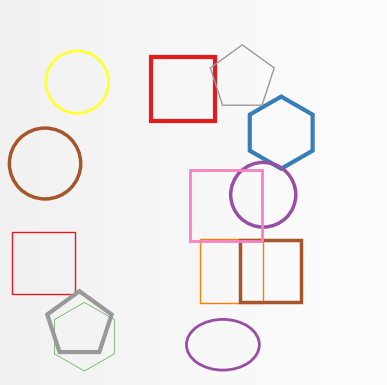[{"shape": "square", "thickness": 1, "radius": 0.4, "center": [0.112, 0.317]}, {"shape": "square", "thickness": 3, "radius": 0.42, "center": [0.472, 0.77]}, {"shape": "hexagon", "thickness": 3, "radius": 0.47, "center": [0.726, 0.655]}, {"shape": "hexagon", "thickness": 0.5, "radius": 0.45, "center": [0.218, 0.125]}, {"shape": "circle", "thickness": 2.5, "radius": 0.42, "center": [0.679, 0.494]}, {"shape": "oval", "thickness": 2, "radius": 0.47, "center": [0.575, 0.105]}, {"shape": "square", "thickness": 1, "radius": 0.41, "center": [0.598, 0.296]}, {"shape": "circle", "thickness": 2, "radius": 0.4, "center": [0.199, 0.787]}, {"shape": "circle", "thickness": 2.5, "radius": 0.46, "center": [0.116, 0.575]}, {"shape": "square", "thickness": 2.5, "radius": 0.4, "center": [0.698, 0.296]}, {"shape": "square", "thickness": 2, "radius": 0.46, "center": [0.583, 0.466]}, {"shape": "pentagon", "thickness": 3, "radius": 0.44, "center": [0.205, 0.156]}, {"shape": "pentagon", "thickness": 1, "radius": 0.43, "center": [0.625, 0.797]}]